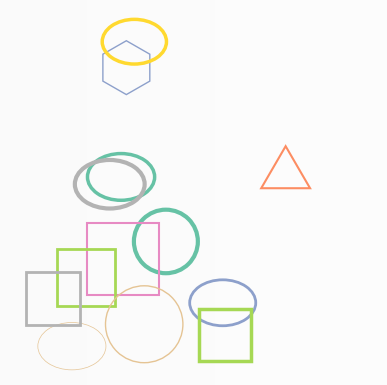[{"shape": "oval", "thickness": 2.5, "radius": 0.43, "center": [0.312, 0.54]}, {"shape": "circle", "thickness": 3, "radius": 0.41, "center": [0.428, 0.373]}, {"shape": "triangle", "thickness": 1.5, "radius": 0.36, "center": [0.737, 0.547]}, {"shape": "oval", "thickness": 2, "radius": 0.43, "center": [0.575, 0.214]}, {"shape": "hexagon", "thickness": 1, "radius": 0.35, "center": [0.326, 0.824]}, {"shape": "square", "thickness": 1.5, "radius": 0.46, "center": [0.317, 0.327]}, {"shape": "square", "thickness": 2, "radius": 0.37, "center": [0.222, 0.279]}, {"shape": "square", "thickness": 2.5, "radius": 0.34, "center": [0.581, 0.129]}, {"shape": "oval", "thickness": 2.5, "radius": 0.41, "center": [0.347, 0.892]}, {"shape": "oval", "thickness": 0.5, "radius": 0.44, "center": [0.186, 0.101]}, {"shape": "circle", "thickness": 1, "radius": 0.5, "center": [0.372, 0.158]}, {"shape": "square", "thickness": 2, "radius": 0.35, "center": [0.136, 0.225]}, {"shape": "oval", "thickness": 3, "radius": 0.45, "center": [0.283, 0.521]}]